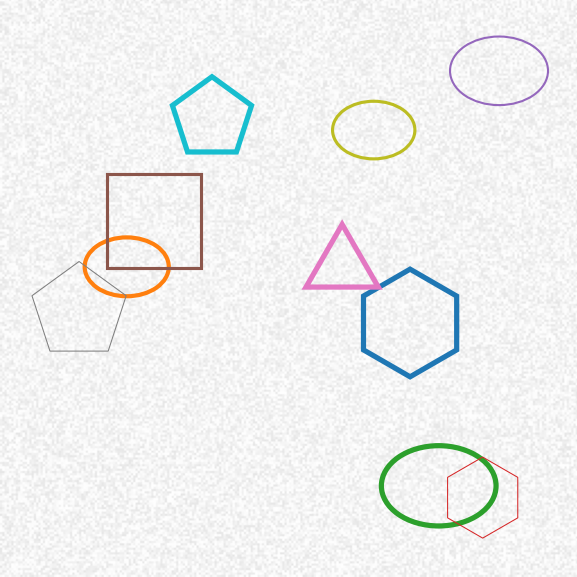[{"shape": "hexagon", "thickness": 2.5, "radius": 0.47, "center": [0.71, 0.44]}, {"shape": "oval", "thickness": 2, "radius": 0.36, "center": [0.219, 0.537]}, {"shape": "oval", "thickness": 2.5, "radius": 0.5, "center": [0.76, 0.158]}, {"shape": "hexagon", "thickness": 0.5, "radius": 0.35, "center": [0.836, 0.137]}, {"shape": "oval", "thickness": 1, "radius": 0.42, "center": [0.864, 0.877]}, {"shape": "square", "thickness": 1.5, "radius": 0.41, "center": [0.267, 0.617]}, {"shape": "triangle", "thickness": 2.5, "radius": 0.36, "center": [0.592, 0.538]}, {"shape": "pentagon", "thickness": 0.5, "radius": 0.43, "center": [0.137, 0.461]}, {"shape": "oval", "thickness": 1.5, "radius": 0.36, "center": [0.647, 0.774]}, {"shape": "pentagon", "thickness": 2.5, "radius": 0.36, "center": [0.367, 0.794]}]